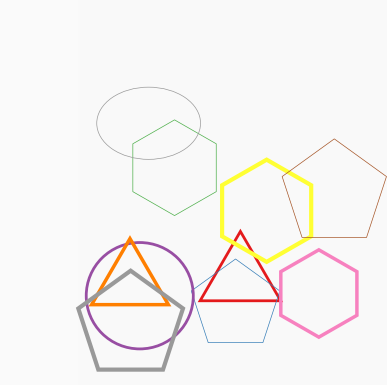[{"shape": "triangle", "thickness": 2, "radius": 0.6, "center": [0.62, 0.279]}, {"shape": "pentagon", "thickness": 0.5, "radius": 0.6, "center": [0.608, 0.207]}, {"shape": "hexagon", "thickness": 0.5, "radius": 0.62, "center": [0.45, 0.564]}, {"shape": "circle", "thickness": 2, "radius": 0.69, "center": [0.361, 0.232]}, {"shape": "triangle", "thickness": 2.5, "radius": 0.57, "center": [0.335, 0.266]}, {"shape": "hexagon", "thickness": 3, "radius": 0.66, "center": [0.688, 0.453]}, {"shape": "pentagon", "thickness": 0.5, "radius": 0.71, "center": [0.863, 0.498]}, {"shape": "hexagon", "thickness": 2.5, "radius": 0.57, "center": [0.823, 0.238]}, {"shape": "oval", "thickness": 0.5, "radius": 0.67, "center": [0.384, 0.68]}, {"shape": "pentagon", "thickness": 3, "radius": 0.71, "center": [0.337, 0.155]}]